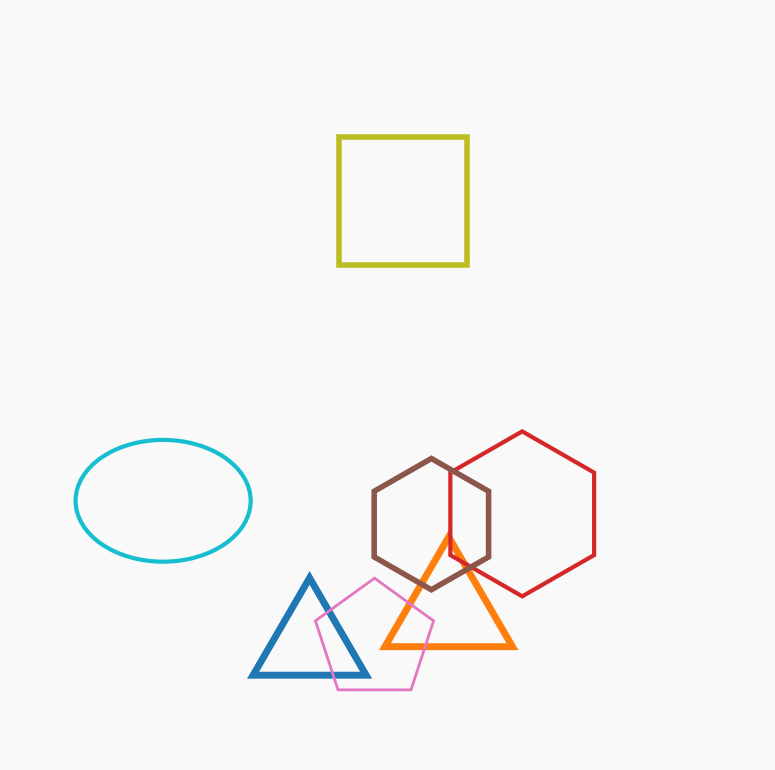[{"shape": "triangle", "thickness": 2.5, "radius": 0.42, "center": [0.399, 0.165]}, {"shape": "triangle", "thickness": 2.5, "radius": 0.47, "center": [0.579, 0.208]}, {"shape": "hexagon", "thickness": 1.5, "radius": 0.54, "center": [0.674, 0.333]}, {"shape": "hexagon", "thickness": 2, "radius": 0.43, "center": [0.557, 0.319]}, {"shape": "pentagon", "thickness": 1, "radius": 0.4, "center": [0.483, 0.169]}, {"shape": "square", "thickness": 2, "radius": 0.41, "center": [0.52, 0.739]}, {"shape": "oval", "thickness": 1.5, "radius": 0.56, "center": [0.21, 0.35]}]